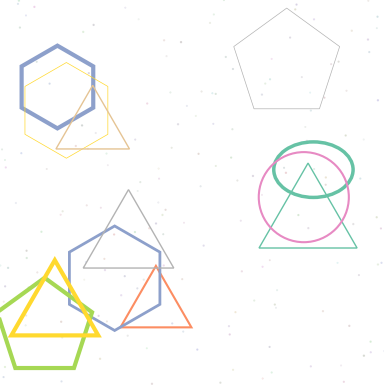[{"shape": "triangle", "thickness": 1, "radius": 0.74, "center": [0.8, 0.429]}, {"shape": "oval", "thickness": 2.5, "radius": 0.52, "center": [0.814, 0.559]}, {"shape": "triangle", "thickness": 1.5, "radius": 0.53, "center": [0.405, 0.203]}, {"shape": "hexagon", "thickness": 2, "radius": 0.68, "center": [0.298, 0.277]}, {"shape": "hexagon", "thickness": 3, "radius": 0.54, "center": [0.149, 0.774]}, {"shape": "circle", "thickness": 1.5, "radius": 0.58, "center": [0.789, 0.488]}, {"shape": "pentagon", "thickness": 3, "radius": 0.65, "center": [0.116, 0.149]}, {"shape": "triangle", "thickness": 3, "radius": 0.65, "center": [0.142, 0.194]}, {"shape": "hexagon", "thickness": 0.5, "radius": 0.62, "center": [0.172, 0.713]}, {"shape": "triangle", "thickness": 1, "radius": 0.55, "center": [0.241, 0.668]}, {"shape": "pentagon", "thickness": 0.5, "radius": 0.72, "center": [0.745, 0.834]}, {"shape": "triangle", "thickness": 1, "radius": 0.68, "center": [0.334, 0.372]}]